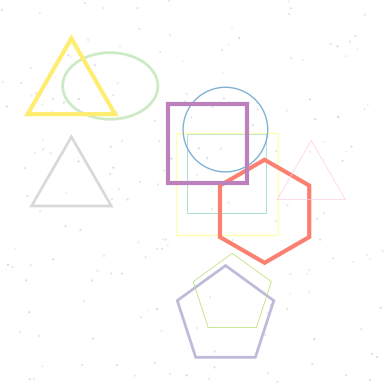[{"shape": "square", "thickness": 0.5, "radius": 0.51, "center": [0.589, 0.55]}, {"shape": "square", "thickness": 1, "radius": 0.66, "center": [0.59, 0.522]}, {"shape": "pentagon", "thickness": 2, "radius": 0.66, "center": [0.586, 0.179]}, {"shape": "hexagon", "thickness": 3, "radius": 0.67, "center": [0.687, 0.451]}, {"shape": "circle", "thickness": 1, "radius": 0.55, "center": [0.586, 0.663]}, {"shape": "pentagon", "thickness": 0.5, "radius": 0.53, "center": [0.603, 0.235]}, {"shape": "triangle", "thickness": 0.5, "radius": 0.51, "center": [0.808, 0.533]}, {"shape": "triangle", "thickness": 2, "radius": 0.6, "center": [0.185, 0.525]}, {"shape": "square", "thickness": 3, "radius": 0.51, "center": [0.538, 0.627]}, {"shape": "oval", "thickness": 2, "radius": 0.62, "center": [0.286, 0.777]}, {"shape": "triangle", "thickness": 3, "radius": 0.66, "center": [0.185, 0.769]}]